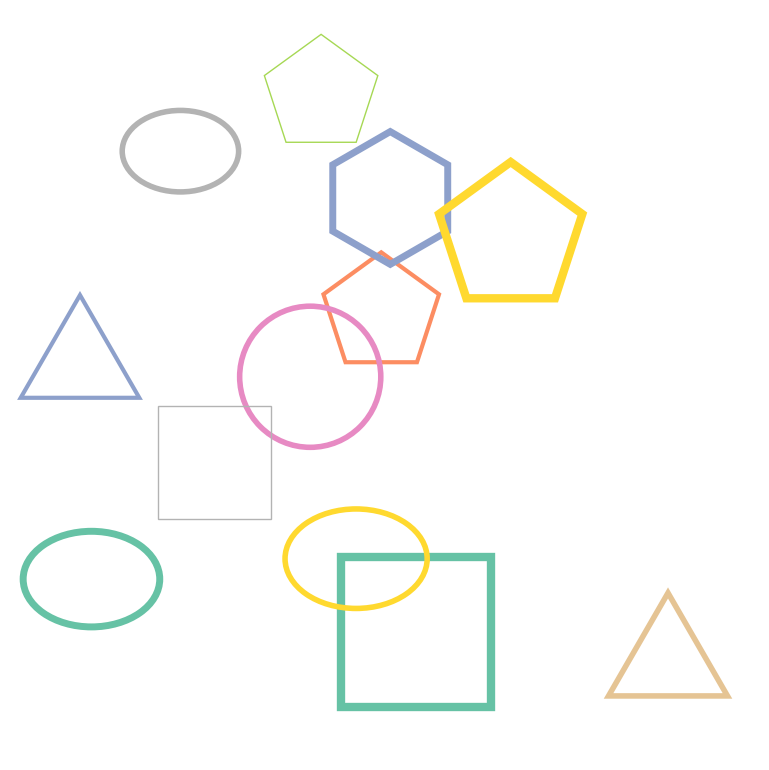[{"shape": "oval", "thickness": 2.5, "radius": 0.44, "center": [0.119, 0.248]}, {"shape": "square", "thickness": 3, "radius": 0.49, "center": [0.541, 0.179]}, {"shape": "pentagon", "thickness": 1.5, "radius": 0.39, "center": [0.495, 0.593]}, {"shape": "hexagon", "thickness": 2.5, "radius": 0.43, "center": [0.507, 0.743]}, {"shape": "triangle", "thickness": 1.5, "radius": 0.44, "center": [0.104, 0.528]}, {"shape": "circle", "thickness": 2, "radius": 0.46, "center": [0.403, 0.511]}, {"shape": "pentagon", "thickness": 0.5, "radius": 0.39, "center": [0.417, 0.878]}, {"shape": "oval", "thickness": 2, "radius": 0.46, "center": [0.462, 0.274]}, {"shape": "pentagon", "thickness": 3, "radius": 0.49, "center": [0.663, 0.692]}, {"shape": "triangle", "thickness": 2, "radius": 0.45, "center": [0.868, 0.141]}, {"shape": "square", "thickness": 0.5, "radius": 0.37, "center": [0.279, 0.4]}, {"shape": "oval", "thickness": 2, "radius": 0.38, "center": [0.234, 0.804]}]